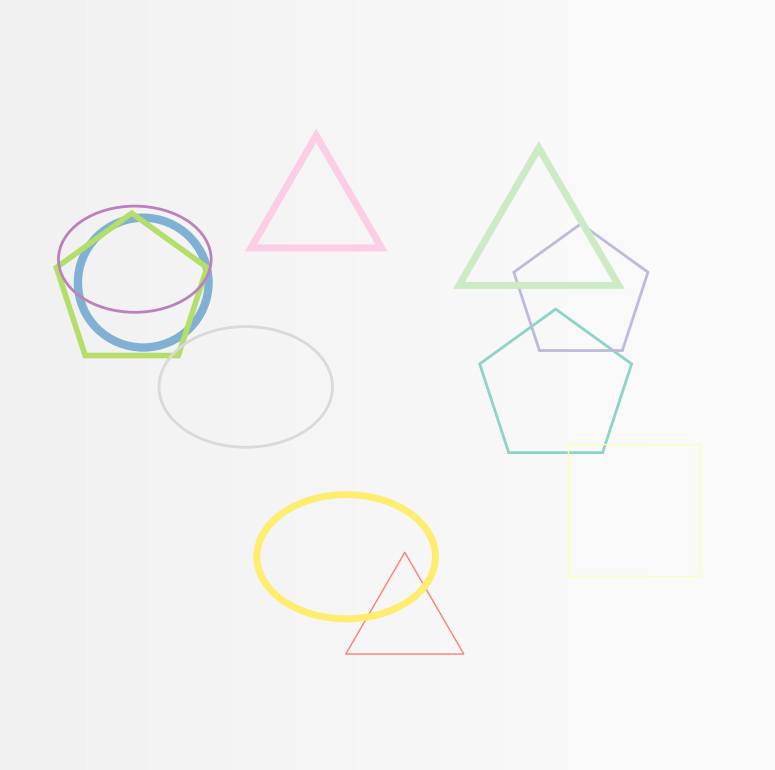[{"shape": "pentagon", "thickness": 1, "radius": 0.52, "center": [0.717, 0.496]}, {"shape": "square", "thickness": 0.5, "radius": 0.43, "center": [0.818, 0.338]}, {"shape": "pentagon", "thickness": 1, "radius": 0.45, "center": [0.75, 0.618]}, {"shape": "triangle", "thickness": 0.5, "radius": 0.44, "center": [0.522, 0.195]}, {"shape": "circle", "thickness": 3, "radius": 0.42, "center": [0.185, 0.633]}, {"shape": "pentagon", "thickness": 2, "radius": 0.51, "center": [0.17, 0.621]}, {"shape": "triangle", "thickness": 2.5, "radius": 0.49, "center": [0.408, 0.727]}, {"shape": "oval", "thickness": 1, "radius": 0.56, "center": [0.317, 0.498]}, {"shape": "oval", "thickness": 1, "radius": 0.49, "center": [0.174, 0.663]}, {"shape": "triangle", "thickness": 2.5, "radius": 0.59, "center": [0.695, 0.689]}, {"shape": "oval", "thickness": 2.5, "radius": 0.58, "center": [0.447, 0.277]}]